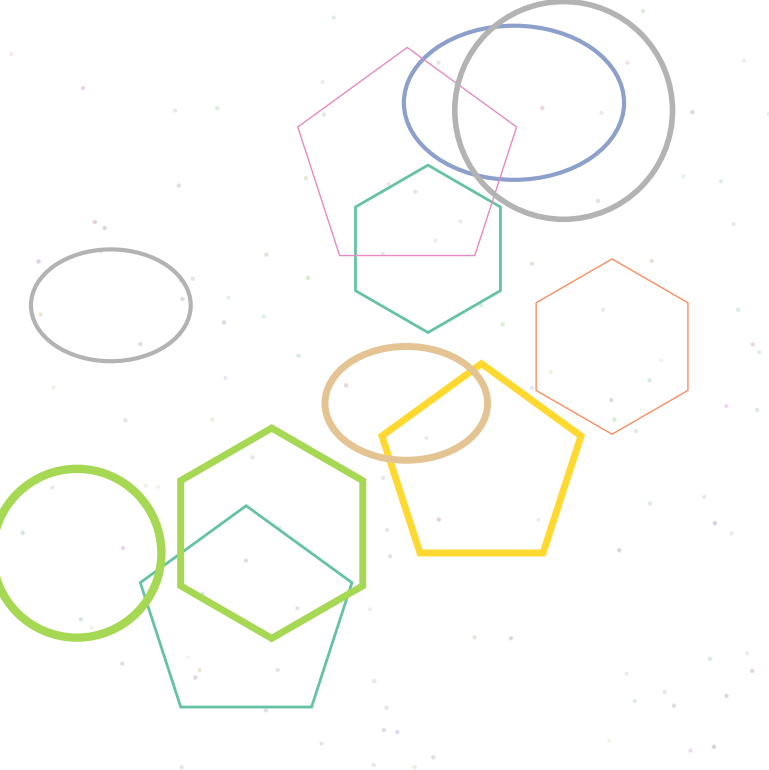[{"shape": "pentagon", "thickness": 1, "radius": 0.72, "center": [0.32, 0.199]}, {"shape": "hexagon", "thickness": 1, "radius": 0.54, "center": [0.556, 0.677]}, {"shape": "hexagon", "thickness": 0.5, "radius": 0.57, "center": [0.795, 0.55]}, {"shape": "oval", "thickness": 1.5, "radius": 0.71, "center": [0.667, 0.867]}, {"shape": "pentagon", "thickness": 0.5, "radius": 0.75, "center": [0.529, 0.789]}, {"shape": "hexagon", "thickness": 2.5, "radius": 0.68, "center": [0.353, 0.307]}, {"shape": "circle", "thickness": 3, "radius": 0.55, "center": [0.1, 0.282]}, {"shape": "pentagon", "thickness": 2.5, "radius": 0.68, "center": [0.625, 0.392]}, {"shape": "oval", "thickness": 2.5, "radius": 0.53, "center": [0.528, 0.476]}, {"shape": "oval", "thickness": 1.5, "radius": 0.52, "center": [0.144, 0.603]}, {"shape": "circle", "thickness": 2, "radius": 0.71, "center": [0.732, 0.857]}]